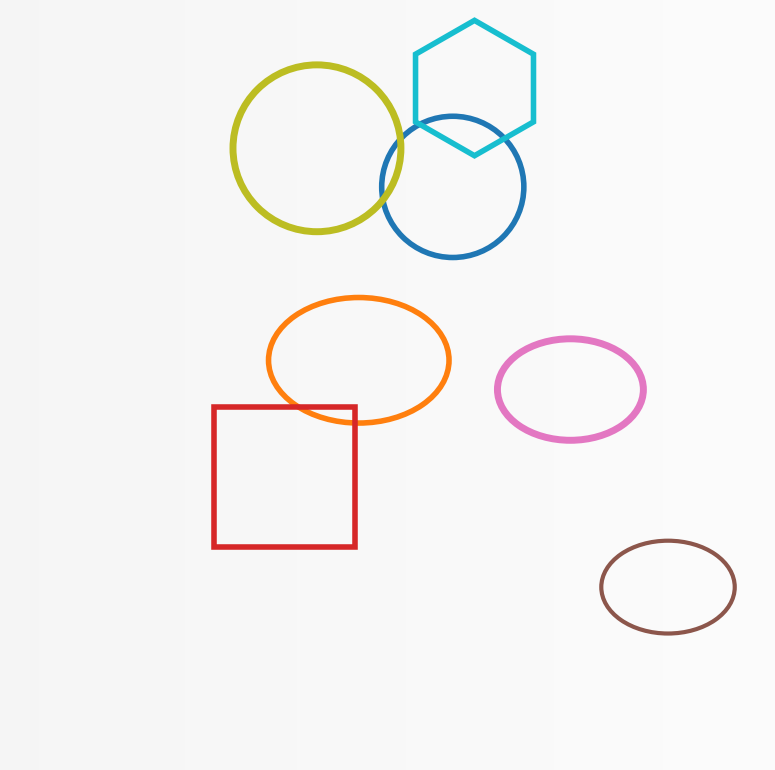[{"shape": "circle", "thickness": 2, "radius": 0.46, "center": [0.584, 0.757]}, {"shape": "oval", "thickness": 2, "radius": 0.58, "center": [0.463, 0.532]}, {"shape": "square", "thickness": 2, "radius": 0.45, "center": [0.367, 0.381]}, {"shape": "oval", "thickness": 1.5, "radius": 0.43, "center": [0.862, 0.238]}, {"shape": "oval", "thickness": 2.5, "radius": 0.47, "center": [0.736, 0.494]}, {"shape": "circle", "thickness": 2.5, "radius": 0.54, "center": [0.409, 0.807]}, {"shape": "hexagon", "thickness": 2, "radius": 0.44, "center": [0.612, 0.886]}]